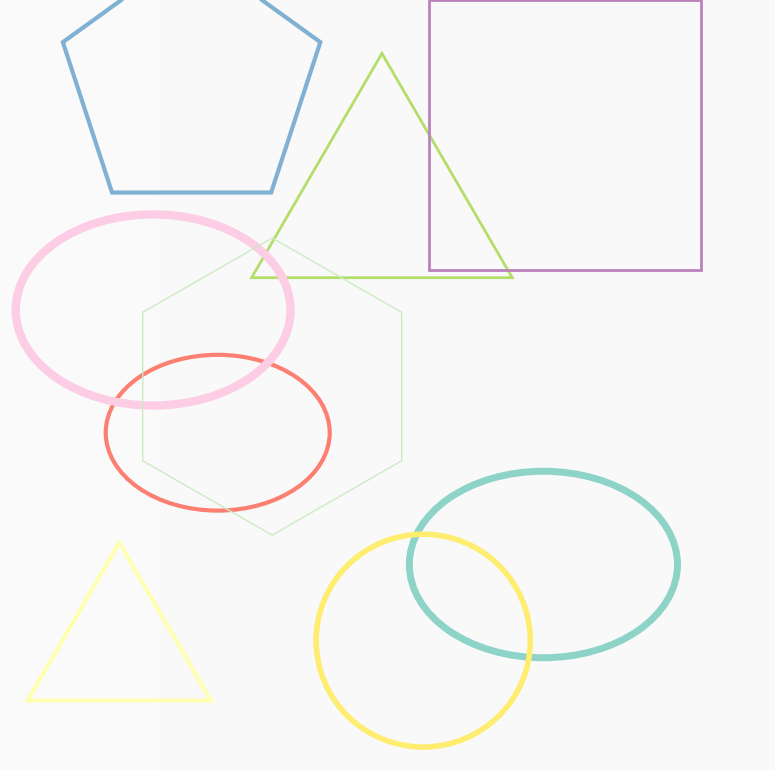[{"shape": "oval", "thickness": 2.5, "radius": 0.86, "center": [0.701, 0.267]}, {"shape": "triangle", "thickness": 1.5, "radius": 0.68, "center": [0.154, 0.159]}, {"shape": "oval", "thickness": 1.5, "radius": 0.72, "center": [0.281, 0.438]}, {"shape": "pentagon", "thickness": 1.5, "radius": 0.87, "center": [0.247, 0.891]}, {"shape": "triangle", "thickness": 1, "radius": 0.97, "center": [0.493, 0.736]}, {"shape": "oval", "thickness": 3, "radius": 0.89, "center": [0.198, 0.597]}, {"shape": "square", "thickness": 1, "radius": 0.88, "center": [0.729, 0.825]}, {"shape": "hexagon", "thickness": 0.5, "radius": 0.96, "center": [0.351, 0.498]}, {"shape": "circle", "thickness": 2, "radius": 0.69, "center": [0.546, 0.168]}]